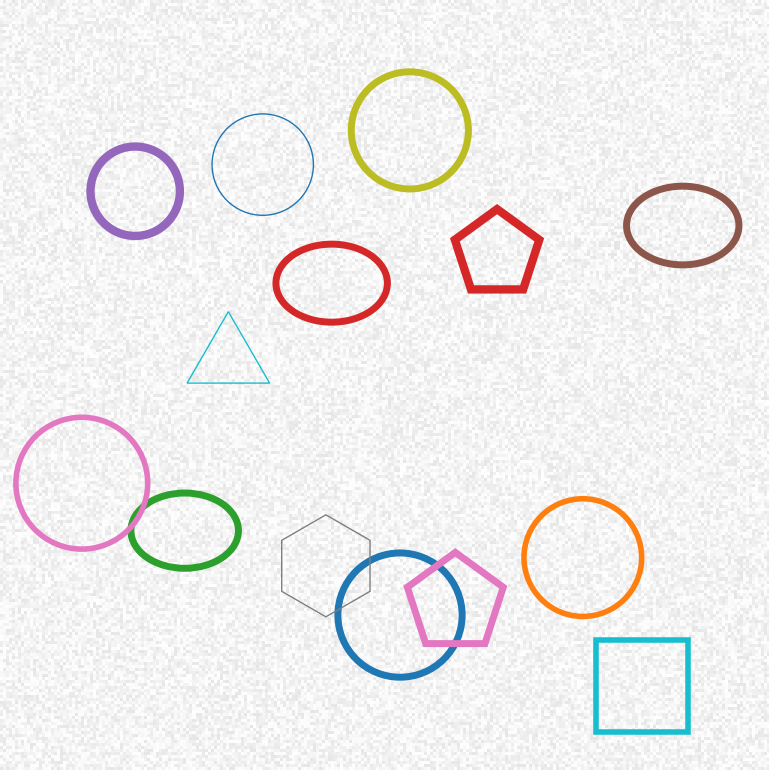[{"shape": "circle", "thickness": 2.5, "radius": 0.4, "center": [0.519, 0.201]}, {"shape": "circle", "thickness": 0.5, "radius": 0.33, "center": [0.341, 0.786]}, {"shape": "circle", "thickness": 2, "radius": 0.38, "center": [0.757, 0.276]}, {"shape": "oval", "thickness": 2.5, "radius": 0.35, "center": [0.24, 0.311]}, {"shape": "pentagon", "thickness": 3, "radius": 0.29, "center": [0.646, 0.671]}, {"shape": "oval", "thickness": 2.5, "radius": 0.36, "center": [0.431, 0.632]}, {"shape": "circle", "thickness": 3, "radius": 0.29, "center": [0.176, 0.752]}, {"shape": "oval", "thickness": 2.5, "radius": 0.36, "center": [0.887, 0.707]}, {"shape": "circle", "thickness": 2, "radius": 0.43, "center": [0.106, 0.372]}, {"shape": "pentagon", "thickness": 2.5, "radius": 0.33, "center": [0.591, 0.217]}, {"shape": "hexagon", "thickness": 0.5, "radius": 0.33, "center": [0.423, 0.265]}, {"shape": "circle", "thickness": 2.5, "radius": 0.38, "center": [0.532, 0.831]}, {"shape": "square", "thickness": 2, "radius": 0.3, "center": [0.834, 0.109]}, {"shape": "triangle", "thickness": 0.5, "radius": 0.31, "center": [0.297, 0.533]}]